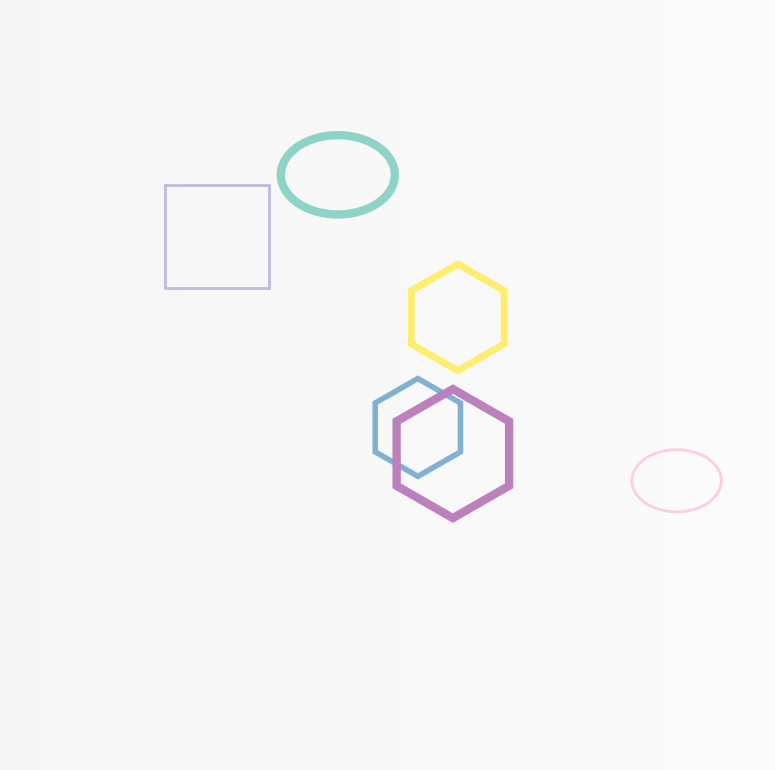[{"shape": "oval", "thickness": 3, "radius": 0.37, "center": [0.436, 0.773]}, {"shape": "square", "thickness": 1, "radius": 0.33, "center": [0.28, 0.692]}, {"shape": "hexagon", "thickness": 2, "radius": 0.32, "center": [0.539, 0.445]}, {"shape": "oval", "thickness": 1, "radius": 0.29, "center": [0.873, 0.376]}, {"shape": "hexagon", "thickness": 3, "radius": 0.42, "center": [0.584, 0.411]}, {"shape": "hexagon", "thickness": 2.5, "radius": 0.35, "center": [0.591, 0.588]}]